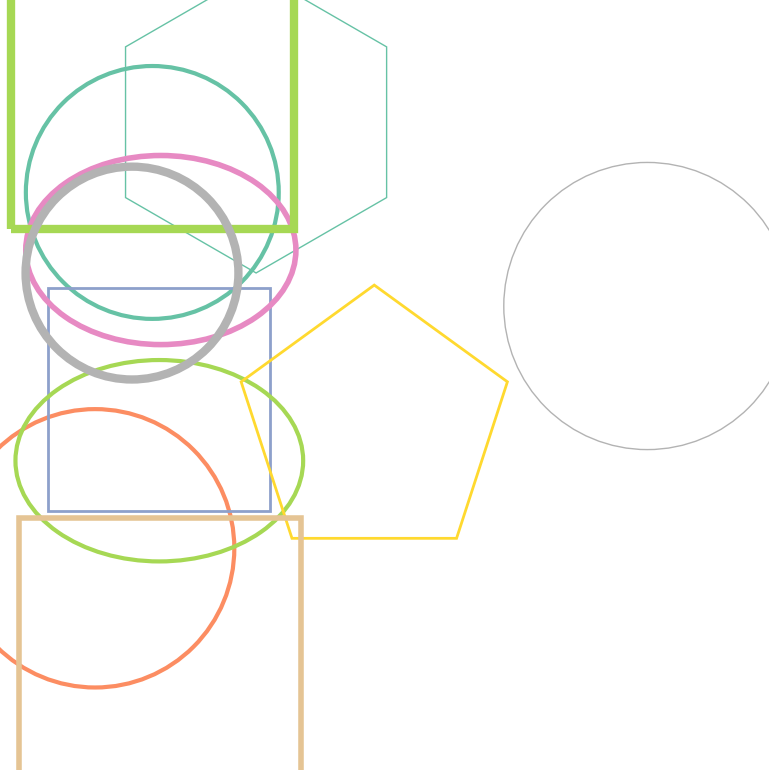[{"shape": "hexagon", "thickness": 0.5, "radius": 0.98, "center": [0.333, 0.841]}, {"shape": "circle", "thickness": 1.5, "radius": 0.82, "center": [0.198, 0.75]}, {"shape": "circle", "thickness": 1.5, "radius": 0.9, "center": [0.124, 0.288]}, {"shape": "square", "thickness": 1, "radius": 0.72, "center": [0.207, 0.481]}, {"shape": "oval", "thickness": 2, "radius": 0.88, "center": [0.209, 0.675]}, {"shape": "oval", "thickness": 1.5, "radius": 0.93, "center": [0.207, 0.402]}, {"shape": "square", "thickness": 3, "radius": 0.92, "center": [0.198, 0.886]}, {"shape": "pentagon", "thickness": 1, "radius": 0.91, "center": [0.486, 0.448]}, {"shape": "square", "thickness": 2, "radius": 0.92, "center": [0.208, 0.144]}, {"shape": "circle", "thickness": 0.5, "radius": 0.93, "center": [0.841, 0.603]}, {"shape": "circle", "thickness": 3, "radius": 0.69, "center": [0.171, 0.645]}]